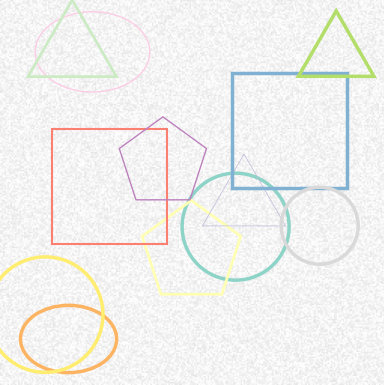[{"shape": "circle", "thickness": 2.5, "radius": 0.69, "center": [0.612, 0.411]}, {"shape": "pentagon", "thickness": 2, "radius": 0.67, "center": [0.497, 0.345]}, {"shape": "triangle", "thickness": 0.5, "radius": 0.62, "center": [0.634, 0.475]}, {"shape": "square", "thickness": 1.5, "radius": 0.75, "center": [0.285, 0.516]}, {"shape": "square", "thickness": 2.5, "radius": 0.75, "center": [0.753, 0.662]}, {"shape": "oval", "thickness": 2.5, "radius": 0.62, "center": [0.178, 0.12]}, {"shape": "triangle", "thickness": 2.5, "radius": 0.57, "center": [0.873, 0.858]}, {"shape": "oval", "thickness": 1, "radius": 0.74, "center": [0.24, 0.865]}, {"shape": "circle", "thickness": 2.5, "radius": 0.5, "center": [0.83, 0.414]}, {"shape": "pentagon", "thickness": 1, "radius": 0.6, "center": [0.423, 0.577]}, {"shape": "triangle", "thickness": 2, "radius": 0.66, "center": [0.188, 0.867]}, {"shape": "circle", "thickness": 2.5, "radius": 0.75, "center": [0.118, 0.183]}]